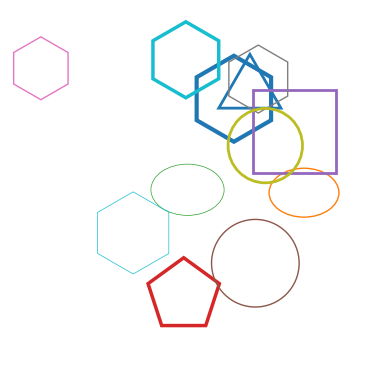[{"shape": "hexagon", "thickness": 3, "radius": 0.56, "center": [0.607, 0.744]}, {"shape": "triangle", "thickness": 2, "radius": 0.47, "center": [0.649, 0.766]}, {"shape": "oval", "thickness": 1, "radius": 0.45, "center": [0.79, 0.5]}, {"shape": "oval", "thickness": 0.5, "radius": 0.48, "center": [0.487, 0.507]}, {"shape": "pentagon", "thickness": 2.5, "radius": 0.49, "center": [0.477, 0.233]}, {"shape": "square", "thickness": 2, "radius": 0.54, "center": [0.765, 0.658]}, {"shape": "circle", "thickness": 1, "radius": 0.57, "center": [0.663, 0.316]}, {"shape": "hexagon", "thickness": 1, "radius": 0.41, "center": [0.106, 0.823]}, {"shape": "hexagon", "thickness": 1, "radius": 0.44, "center": [0.671, 0.795]}, {"shape": "circle", "thickness": 2, "radius": 0.48, "center": [0.689, 0.622]}, {"shape": "hexagon", "thickness": 2.5, "radius": 0.49, "center": [0.483, 0.845]}, {"shape": "hexagon", "thickness": 0.5, "radius": 0.53, "center": [0.346, 0.395]}]